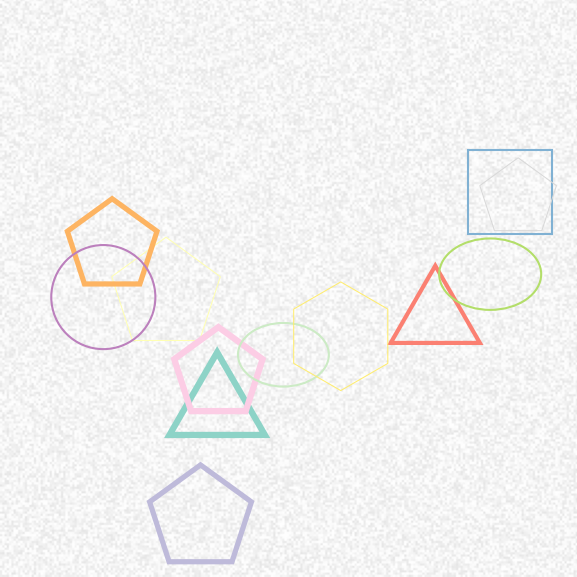[{"shape": "triangle", "thickness": 3, "radius": 0.48, "center": [0.376, 0.294]}, {"shape": "pentagon", "thickness": 0.5, "radius": 0.49, "center": [0.287, 0.49]}, {"shape": "pentagon", "thickness": 2.5, "radius": 0.46, "center": [0.347, 0.101]}, {"shape": "triangle", "thickness": 2, "radius": 0.45, "center": [0.754, 0.45]}, {"shape": "square", "thickness": 1, "radius": 0.36, "center": [0.883, 0.666]}, {"shape": "pentagon", "thickness": 2.5, "radius": 0.41, "center": [0.194, 0.573]}, {"shape": "oval", "thickness": 1, "radius": 0.44, "center": [0.849, 0.524]}, {"shape": "pentagon", "thickness": 3, "radius": 0.4, "center": [0.378, 0.352]}, {"shape": "pentagon", "thickness": 0.5, "radius": 0.35, "center": [0.897, 0.656]}, {"shape": "circle", "thickness": 1, "radius": 0.45, "center": [0.179, 0.485]}, {"shape": "oval", "thickness": 1, "radius": 0.39, "center": [0.491, 0.385]}, {"shape": "hexagon", "thickness": 0.5, "radius": 0.47, "center": [0.59, 0.417]}]